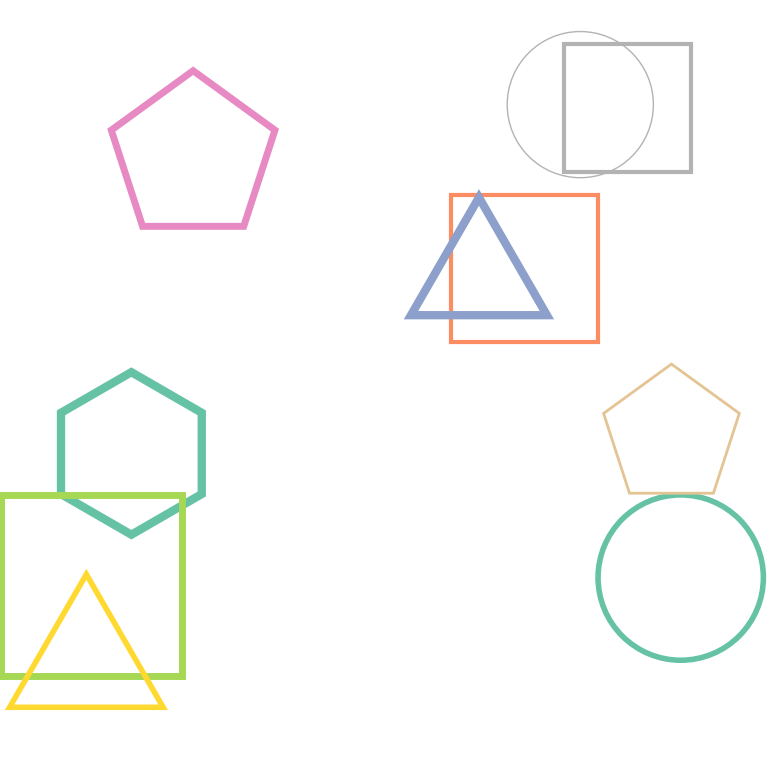[{"shape": "hexagon", "thickness": 3, "radius": 0.53, "center": [0.171, 0.411]}, {"shape": "circle", "thickness": 2, "radius": 0.54, "center": [0.884, 0.25]}, {"shape": "square", "thickness": 1.5, "radius": 0.48, "center": [0.681, 0.652]}, {"shape": "triangle", "thickness": 3, "radius": 0.51, "center": [0.622, 0.642]}, {"shape": "pentagon", "thickness": 2.5, "radius": 0.56, "center": [0.251, 0.796]}, {"shape": "square", "thickness": 2.5, "radius": 0.59, "center": [0.119, 0.24]}, {"shape": "triangle", "thickness": 2, "radius": 0.58, "center": [0.112, 0.139]}, {"shape": "pentagon", "thickness": 1, "radius": 0.46, "center": [0.872, 0.434]}, {"shape": "circle", "thickness": 0.5, "radius": 0.47, "center": [0.754, 0.864]}, {"shape": "square", "thickness": 1.5, "radius": 0.41, "center": [0.815, 0.86]}]